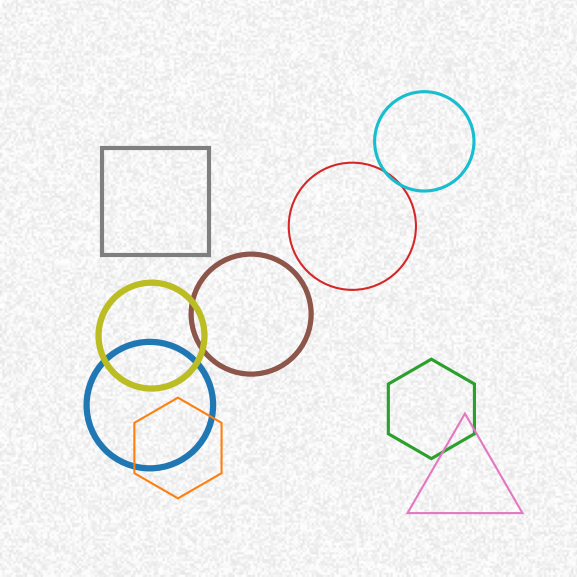[{"shape": "circle", "thickness": 3, "radius": 0.55, "center": [0.259, 0.298]}, {"shape": "hexagon", "thickness": 1, "radius": 0.44, "center": [0.308, 0.223]}, {"shape": "hexagon", "thickness": 1.5, "radius": 0.43, "center": [0.747, 0.291]}, {"shape": "circle", "thickness": 1, "radius": 0.55, "center": [0.61, 0.607]}, {"shape": "circle", "thickness": 2.5, "radius": 0.52, "center": [0.435, 0.455]}, {"shape": "triangle", "thickness": 1, "radius": 0.57, "center": [0.805, 0.168]}, {"shape": "square", "thickness": 2, "radius": 0.46, "center": [0.27, 0.651]}, {"shape": "circle", "thickness": 3, "radius": 0.46, "center": [0.262, 0.418]}, {"shape": "circle", "thickness": 1.5, "radius": 0.43, "center": [0.735, 0.754]}]